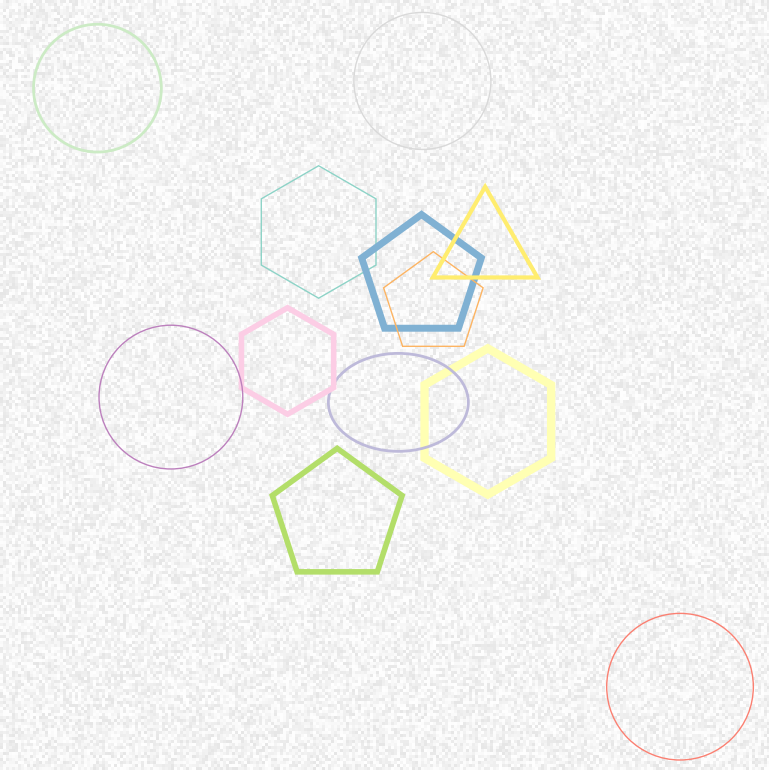[{"shape": "hexagon", "thickness": 0.5, "radius": 0.43, "center": [0.414, 0.699]}, {"shape": "hexagon", "thickness": 3, "radius": 0.47, "center": [0.634, 0.453]}, {"shape": "oval", "thickness": 1, "radius": 0.45, "center": [0.517, 0.477]}, {"shape": "circle", "thickness": 0.5, "radius": 0.48, "center": [0.883, 0.108]}, {"shape": "pentagon", "thickness": 2.5, "radius": 0.41, "center": [0.547, 0.64]}, {"shape": "pentagon", "thickness": 0.5, "radius": 0.34, "center": [0.563, 0.605]}, {"shape": "pentagon", "thickness": 2, "radius": 0.44, "center": [0.438, 0.329]}, {"shape": "hexagon", "thickness": 2, "radius": 0.35, "center": [0.373, 0.531]}, {"shape": "circle", "thickness": 0.5, "radius": 0.44, "center": [0.549, 0.895]}, {"shape": "circle", "thickness": 0.5, "radius": 0.47, "center": [0.222, 0.484]}, {"shape": "circle", "thickness": 1, "radius": 0.41, "center": [0.127, 0.886]}, {"shape": "triangle", "thickness": 1.5, "radius": 0.39, "center": [0.63, 0.679]}]